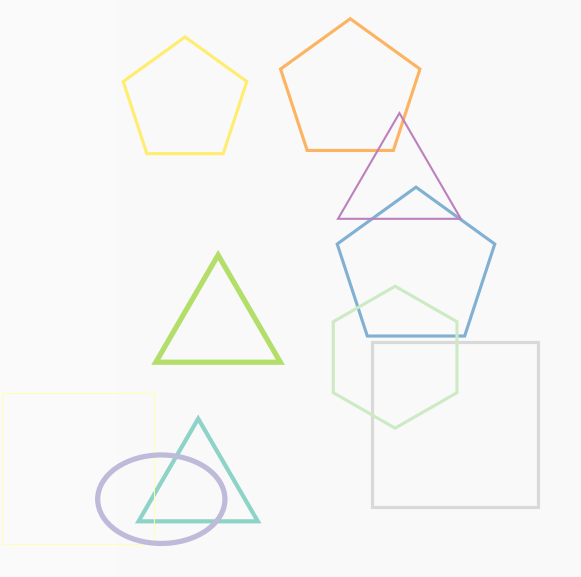[{"shape": "triangle", "thickness": 2, "radius": 0.59, "center": [0.341, 0.156]}, {"shape": "square", "thickness": 0.5, "radius": 0.65, "center": [0.134, 0.188]}, {"shape": "oval", "thickness": 2.5, "radius": 0.55, "center": [0.278, 0.135]}, {"shape": "pentagon", "thickness": 1.5, "radius": 0.71, "center": [0.716, 0.533]}, {"shape": "pentagon", "thickness": 1.5, "radius": 0.63, "center": [0.603, 0.841]}, {"shape": "triangle", "thickness": 2.5, "radius": 0.62, "center": [0.375, 0.434]}, {"shape": "square", "thickness": 1.5, "radius": 0.71, "center": [0.782, 0.265]}, {"shape": "triangle", "thickness": 1, "radius": 0.61, "center": [0.687, 0.681]}, {"shape": "hexagon", "thickness": 1.5, "radius": 0.61, "center": [0.68, 0.381]}, {"shape": "pentagon", "thickness": 1.5, "radius": 0.56, "center": [0.318, 0.823]}]